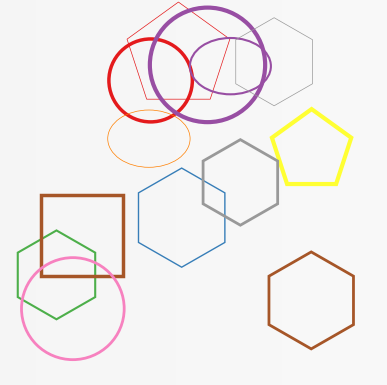[{"shape": "circle", "thickness": 2.5, "radius": 0.54, "center": [0.389, 0.791]}, {"shape": "pentagon", "thickness": 0.5, "radius": 0.7, "center": [0.46, 0.855]}, {"shape": "hexagon", "thickness": 1, "radius": 0.64, "center": [0.469, 0.435]}, {"shape": "hexagon", "thickness": 1.5, "radius": 0.58, "center": [0.146, 0.286]}, {"shape": "circle", "thickness": 3, "radius": 0.74, "center": [0.536, 0.831]}, {"shape": "oval", "thickness": 1.5, "radius": 0.52, "center": [0.595, 0.828]}, {"shape": "oval", "thickness": 0.5, "radius": 0.53, "center": [0.384, 0.64]}, {"shape": "pentagon", "thickness": 3, "radius": 0.54, "center": [0.804, 0.609]}, {"shape": "square", "thickness": 2.5, "radius": 0.53, "center": [0.212, 0.388]}, {"shape": "hexagon", "thickness": 2, "radius": 0.63, "center": [0.803, 0.22]}, {"shape": "circle", "thickness": 2, "radius": 0.66, "center": [0.188, 0.198]}, {"shape": "hexagon", "thickness": 0.5, "radius": 0.57, "center": [0.707, 0.84]}, {"shape": "hexagon", "thickness": 2, "radius": 0.56, "center": [0.62, 0.526]}]